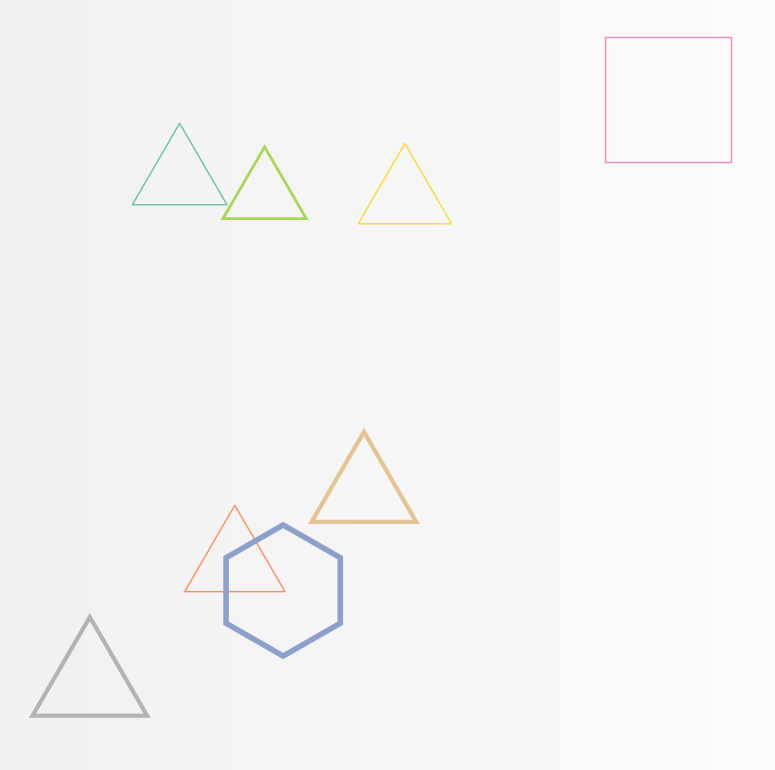[{"shape": "triangle", "thickness": 0.5, "radius": 0.35, "center": [0.232, 0.769]}, {"shape": "triangle", "thickness": 0.5, "radius": 0.37, "center": [0.303, 0.269]}, {"shape": "hexagon", "thickness": 2, "radius": 0.43, "center": [0.365, 0.233]}, {"shape": "square", "thickness": 0.5, "radius": 0.41, "center": [0.862, 0.871]}, {"shape": "triangle", "thickness": 1, "radius": 0.31, "center": [0.341, 0.747]}, {"shape": "triangle", "thickness": 0.5, "radius": 0.35, "center": [0.522, 0.744]}, {"shape": "triangle", "thickness": 1.5, "radius": 0.39, "center": [0.47, 0.361]}, {"shape": "triangle", "thickness": 1.5, "radius": 0.43, "center": [0.116, 0.113]}]